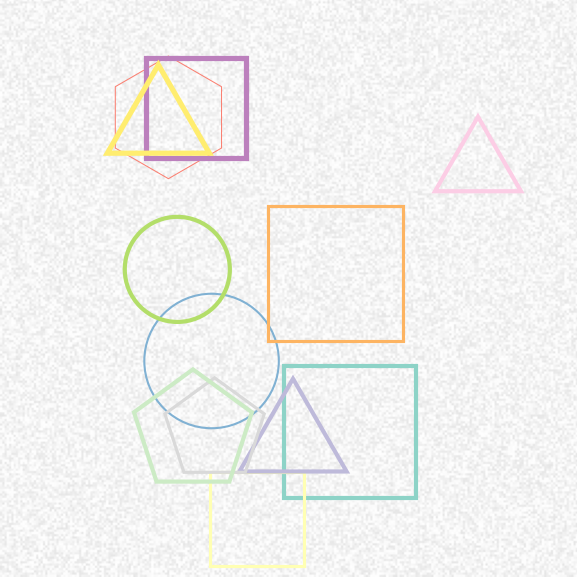[{"shape": "square", "thickness": 2, "radius": 0.57, "center": [0.606, 0.251]}, {"shape": "square", "thickness": 1.5, "radius": 0.41, "center": [0.444, 0.101]}, {"shape": "triangle", "thickness": 2, "radius": 0.54, "center": [0.507, 0.236]}, {"shape": "hexagon", "thickness": 0.5, "radius": 0.53, "center": [0.292, 0.796]}, {"shape": "circle", "thickness": 1, "radius": 0.58, "center": [0.366, 0.374]}, {"shape": "square", "thickness": 1.5, "radius": 0.58, "center": [0.581, 0.525]}, {"shape": "circle", "thickness": 2, "radius": 0.45, "center": [0.307, 0.533]}, {"shape": "triangle", "thickness": 2, "radius": 0.43, "center": [0.828, 0.711]}, {"shape": "pentagon", "thickness": 1.5, "radius": 0.45, "center": [0.372, 0.254]}, {"shape": "square", "thickness": 2.5, "radius": 0.43, "center": [0.34, 0.812]}, {"shape": "pentagon", "thickness": 2, "radius": 0.54, "center": [0.334, 0.252]}, {"shape": "triangle", "thickness": 2.5, "radius": 0.51, "center": [0.274, 0.785]}]